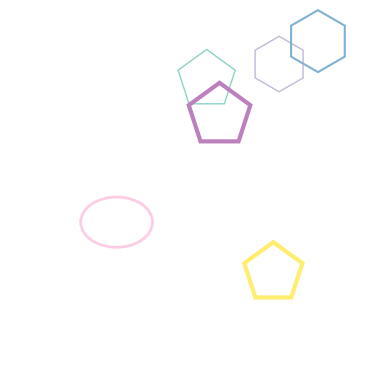[{"shape": "pentagon", "thickness": 1, "radius": 0.39, "center": [0.537, 0.794]}, {"shape": "hexagon", "thickness": 1, "radius": 0.36, "center": [0.725, 0.834]}, {"shape": "hexagon", "thickness": 1.5, "radius": 0.4, "center": [0.826, 0.893]}, {"shape": "oval", "thickness": 2, "radius": 0.47, "center": [0.303, 0.423]}, {"shape": "pentagon", "thickness": 3, "radius": 0.42, "center": [0.57, 0.701]}, {"shape": "pentagon", "thickness": 3, "radius": 0.4, "center": [0.71, 0.292]}]